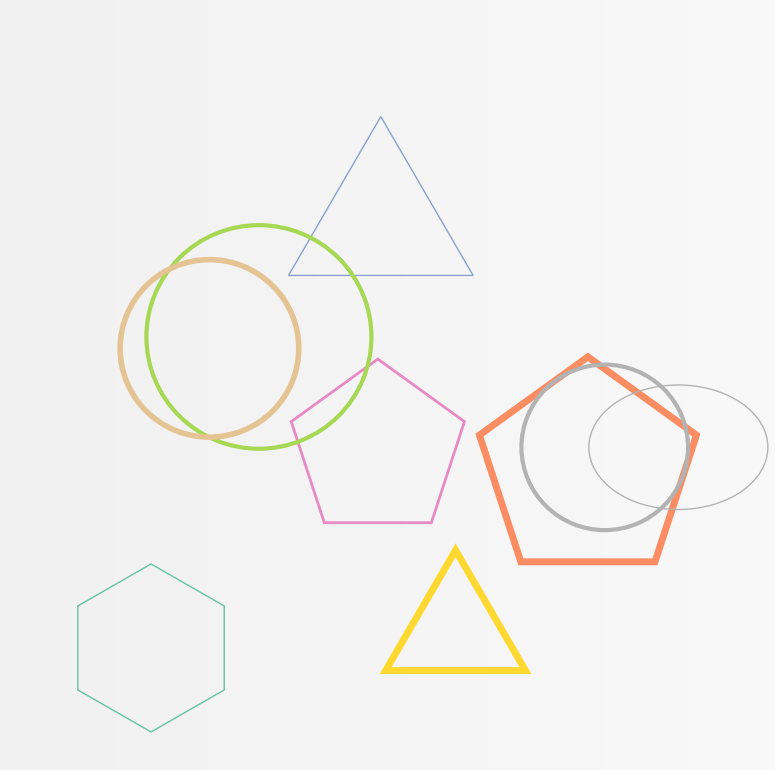[{"shape": "hexagon", "thickness": 0.5, "radius": 0.55, "center": [0.195, 0.158]}, {"shape": "pentagon", "thickness": 2.5, "radius": 0.74, "center": [0.759, 0.389]}, {"shape": "triangle", "thickness": 0.5, "radius": 0.69, "center": [0.491, 0.711]}, {"shape": "pentagon", "thickness": 1, "radius": 0.59, "center": [0.488, 0.416]}, {"shape": "circle", "thickness": 1.5, "radius": 0.73, "center": [0.334, 0.562]}, {"shape": "triangle", "thickness": 2.5, "radius": 0.52, "center": [0.588, 0.181]}, {"shape": "circle", "thickness": 2, "radius": 0.58, "center": [0.27, 0.548]}, {"shape": "oval", "thickness": 0.5, "radius": 0.58, "center": [0.875, 0.419]}, {"shape": "circle", "thickness": 1.5, "radius": 0.54, "center": [0.78, 0.419]}]